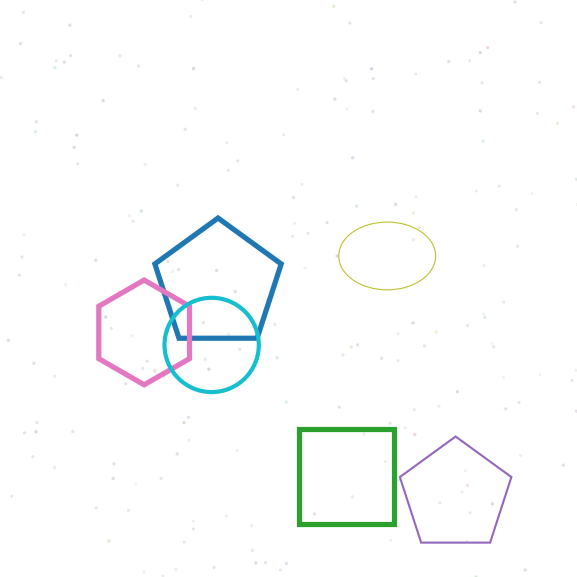[{"shape": "pentagon", "thickness": 2.5, "radius": 0.58, "center": [0.378, 0.507]}, {"shape": "square", "thickness": 2.5, "radius": 0.41, "center": [0.6, 0.173]}, {"shape": "pentagon", "thickness": 1, "radius": 0.51, "center": [0.789, 0.142]}, {"shape": "hexagon", "thickness": 2.5, "radius": 0.45, "center": [0.25, 0.423]}, {"shape": "oval", "thickness": 0.5, "radius": 0.42, "center": [0.67, 0.556]}, {"shape": "circle", "thickness": 2, "radius": 0.41, "center": [0.366, 0.402]}]